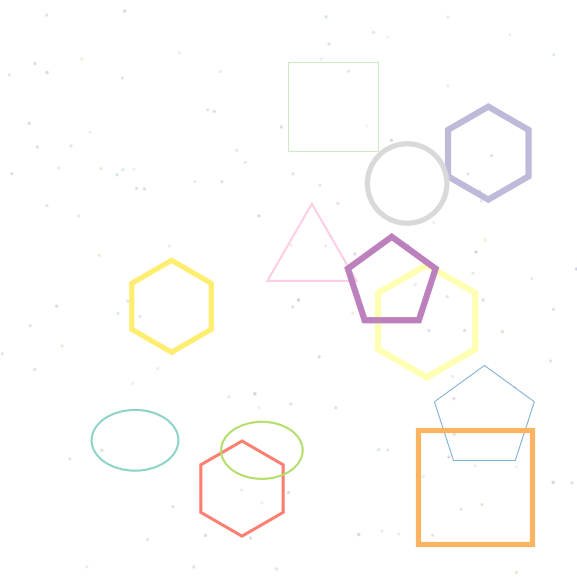[{"shape": "oval", "thickness": 1, "radius": 0.38, "center": [0.234, 0.237]}, {"shape": "hexagon", "thickness": 3, "radius": 0.49, "center": [0.739, 0.443]}, {"shape": "hexagon", "thickness": 3, "radius": 0.4, "center": [0.846, 0.734]}, {"shape": "hexagon", "thickness": 1.5, "radius": 0.41, "center": [0.419, 0.153]}, {"shape": "pentagon", "thickness": 0.5, "radius": 0.45, "center": [0.839, 0.275]}, {"shape": "square", "thickness": 2.5, "radius": 0.49, "center": [0.822, 0.156]}, {"shape": "oval", "thickness": 1, "radius": 0.35, "center": [0.453, 0.219]}, {"shape": "triangle", "thickness": 1, "radius": 0.44, "center": [0.54, 0.557]}, {"shape": "circle", "thickness": 2.5, "radius": 0.34, "center": [0.705, 0.681]}, {"shape": "pentagon", "thickness": 3, "radius": 0.4, "center": [0.678, 0.509]}, {"shape": "square", "thickness": 0.5, "radius": 0.39, "center": [0.577, 0.815]}, {"shape": "hexagon", "thickness": 2.5, "radius": 0.4, "center": [0.297, 0.469]}]